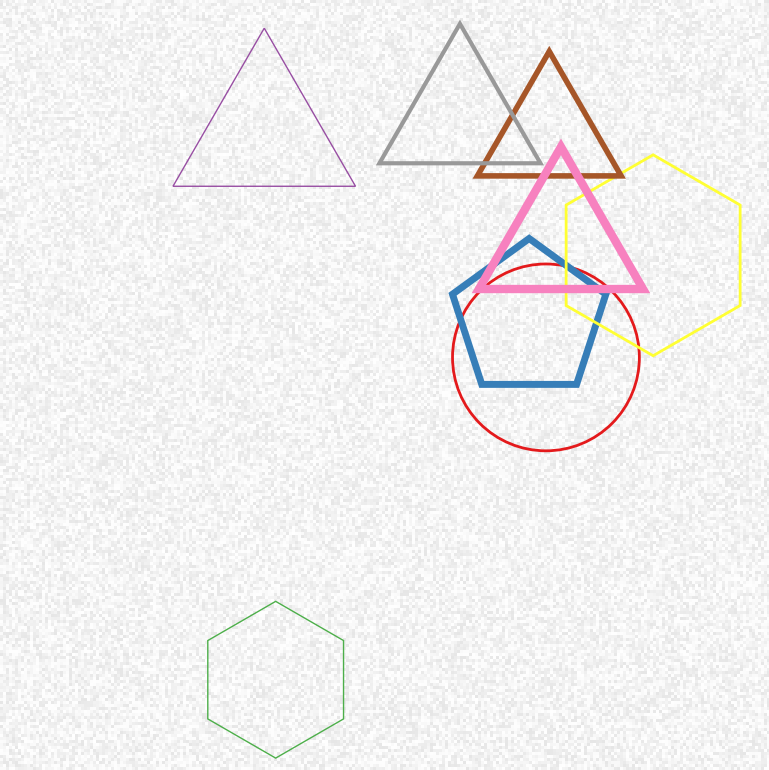[{"shape": "circle", "thickness": 1, "radius": 0.61, "center": [0.709, 0.536]}, {"shape": "pentagon", "thickness": 2.5, "radius": 0.52, "center": [0.687, 0.586]}, {"shape": "hexagon", "thickness": 0.5, "radius": 0.51, "center": [0.358, 0.117]}, {"shape": "triangle", "thickness": 0.5, "radius": 0.68, "center": [0.343, 0.827]}, {"shape": "hexagon", "thickness": 1, "radius": 0.65, "center": [0.848, 0.668]}, {"shape": "triangle", "thickness": 2, "radius": 0.54, "center": [0.713, 0.825]}, {"shape": "triangle", "thickness": 3, "radius": 0.62, "center": [0.729, 0.686]}, {"shape": "triangle", "thickness": 1.5, "radius": 0.6, "center": [0.597, 0.848]}]